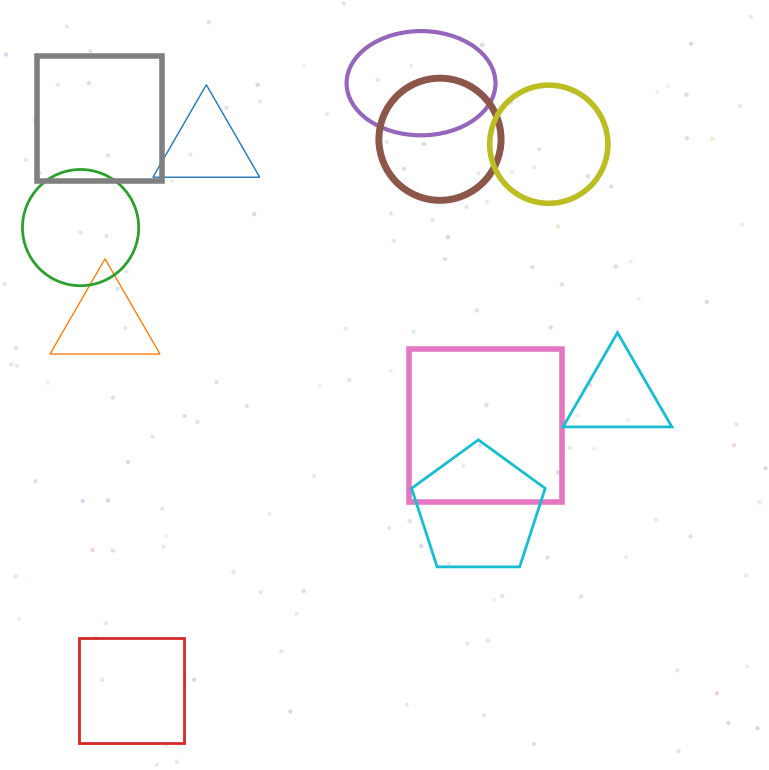[{"shape": "triangle", "thickness": 0.5, "radius": 0.4, "center": [0.268, 0.81]}, {"shape": "triangle", "thickness": 0.5, "radius": 0.41, "center": [0.136, 0.581]}, {"shape": "circle", "thickness": 1, "radius": 0.38, "center": [0.105, 0.704]}, {"shape": "square", "thickness": 1, "radius": 0.34, "center": [0.171, 0.103]}, {"shape": "oval", "thickness": 1.5, "radius": 0.48, "center": [0.547, 0.892]}, {"shape": "circle", "thickness": 2.5, "radius": 0.4, "center": [0.571, 0.819]}, {"shape": "square", "thickness": 2, "radius": 0.5, "center": [0.631, 0.447]}, {"shape": "square", "thickness": 2, "radius": 0.41, "center": [0.129, 0.846]}, {"shape": "circle", "thickness": 2, "radius": 0.38, "center": [0.713, 0.813]}, {"shape": "pentagon", "thickness": 1, "radius": 0.46, "center": [0.621, 0.338]}, {"shape": "triangle", "thickness": 1, "radius": 0.41, "center": [0.802, 0.486]}]